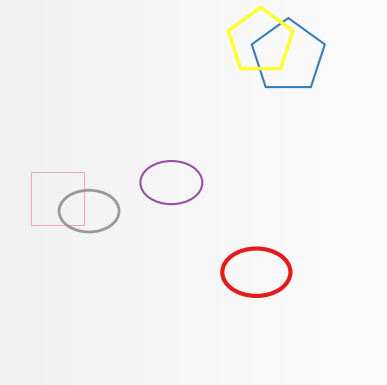[{"shape": "oval", "thickness": 3, "radius": 0.44, "center": [0.662, 0.293]}, {"shape": "pentagon", "thickness": 1.5, "radius": 0.5, "center": [0.744, 0.854]}, {"shape": "oval", "thickness": 1.5, "radius": 0.4, "center": [0.442, 0.526]}, {"shape": "pentagon", "thickness": 2.5, "radius": 0.44, "center": [0.673, 0.893]}, {"shape": "square", "thickness": 0.5, "radius": 0.34, "center": [0.149, 0.484]}, {"shape": "oval", "thickness": 2, "radius": 0.39, "center": [0.23, 0.452]}]